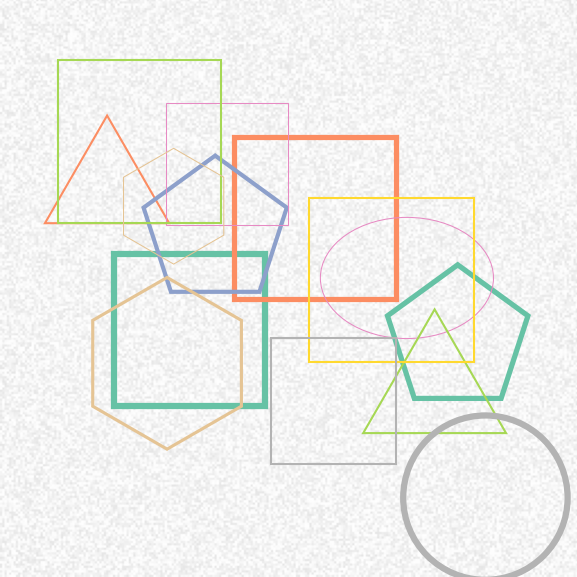[{"shape": "square", "thickness": 3, "radius": 0.66, "center": [0.328, 0.427]}, {"shape": "pentagon", "thickness": 2.5, "radius": 0.64, "center": [0.793, 0.413]}, {"shape": "square", "thickness": 2.5, "radius": 0.7, "center": [0.545, 0.622]}, {"shape": "triangle", "thickness": 1, "radius": 0.62, "center": [0.185, 0.675]}, {"shape": "pentagon", "thickness": 2, "radius": 0.65, "center": [0.373, 0.599]}, {"shape": "square", "thickness": 0.5, "radius": 0.53, "center": [0.393, 0.716]}, {"shape": "oval", "thickness": 0.5, "radius": 0.75, "center": [0.705, 0.518]}, {"shape": "triangle", "thickness": 1, "radius": 0.71, "center": [0.753, 0.321]}, {"shape": "square", "thickness": 1, "radius": 0.71, "center": [0.241, 0.755]}, {"shape": "square", "thickness": 1, "radius": 0.71, "center": [0.678, 0.514]}, {"shape": "hexagon", "thickness": 0.5, "radius": 0.5, "center": [0.301, 0.642]}, {"shape": "hexagon", "thickness": 1.5, "radius": 0.74, "center": [0.289, 0.37]}, {"shape": "square", "thickness": 1, "radius": 0.54, "center": [0.578, 0.305]}, {"shape": "circle", "thickness": 3, "radius": 0.71, "center": [0.841, 0.137]}]